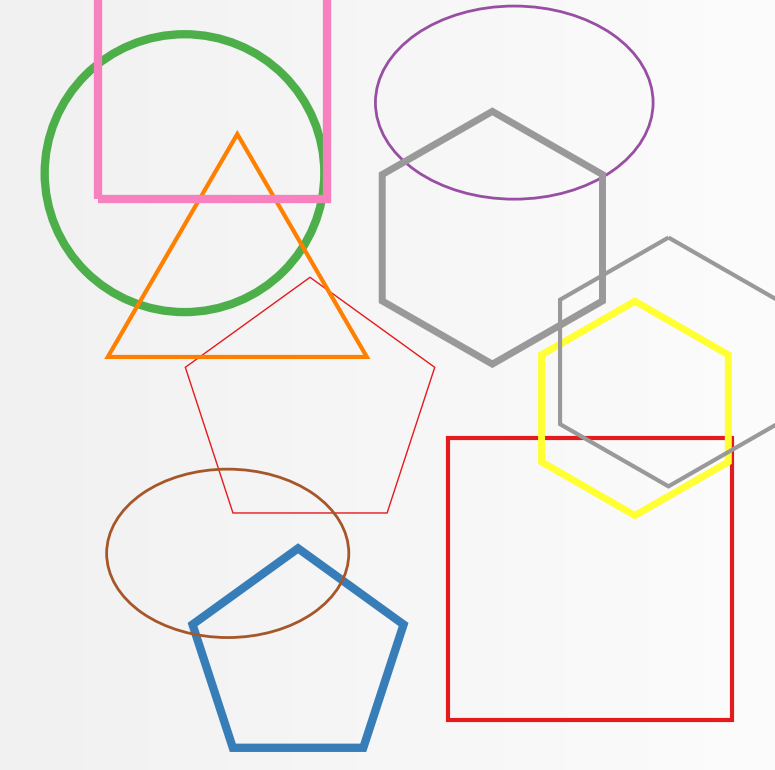[{"shape": "square", "thickness": 1.5, "radius": 0.91, "center": [0.761, 0.248]}, {"shape": "pentagon", "thickness": 0.5, "radius": 0.85, "center": [0.4, 0.471]}, {"shape": "pentagon", "thickness": 3, "radius": 0.72, "center": [0.385, 0.145]}, {"shape": "circle", "thickness": 3, "radius": 0.9, "center": [0.238, 0.775]}, {"shape": "oval", "thickness": 1, "radius": 0.9, "center": [0.664, 0.867]}, {"shape": "triangle", "thickness": 1.5, "radius": 0.96, "center": [0.306, 0.633]}, {"shape": "hexagon", "thickness": 2.5, "radius": 0.7, "center": [0.819, 0.47]}, {"shape": "oval", "thickness": 1, "radius": 0.78, "center": [0.294, 0.281]}, {"shape": "square", "thickness": 3, "radius": 0.74, "center": [0.274, 0.889]}, {"shape": "hexagon", "thickness": 2.5, "radius": 0.82, "center": [0.635, 0.691]}, {"shape": "hexagon", "thickness": 1.5, "radius": 0.81, "center": [0.863, 0.53]}]